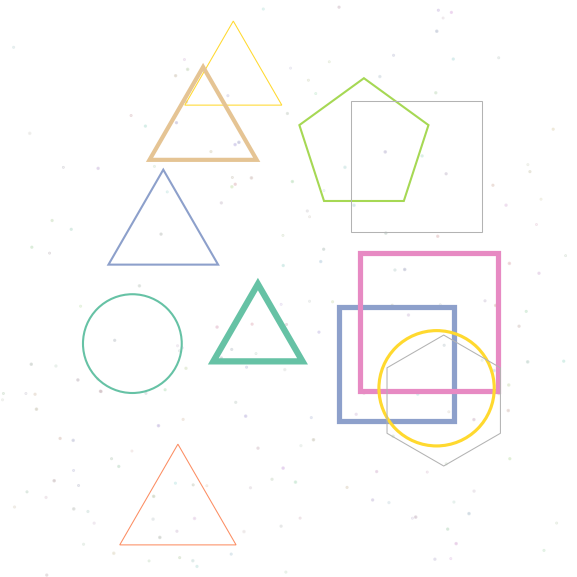[{"shape": "triangle", "thickness": 3, "radius": 0.45, "center": [0.447, 0.418]}, {"shape": "circle", "thickness": 1, "radius": 0.43, "center": [0.229, 0.404]}, {"shape": "triangle", "thickness": 0.5, "radius": 0.58, "center": [0.308, 0.114]}, {"shape": "triangle", "thickness": 1, "radius": 0.55, "center": [0.283, 0.596]}, {"shape": "square", "thickness": 2.5, "radius": 0.5, "center": [0.686, 0.369]}, {"shape": "square", "thickness": 2.5, "radius": 0.6, "center": [0.742, 0.442]}, {"shape": "pentagon", "thickness": 1, "radius": 0.59, "center": [0.63, 0.746]}, {"shape": "circle", "thickness": 1.5, "radius": 0.5, "center": [0.756, 0.327]}, {"shape": "triangle", "thickness": 0.5, "radius": 0.49, "center": [0.404, 0.866]}, {"shape": "triangle", "thickness": 2, "radius": 0.54, "center": [0.352, 0.776]}, {"shape": "hexagon", "thickness": 0.5, "radius": 0.57, "center": [0.768, 0.306]}, {"shape": "square", "thickness": 0.5, "radius": 0.57, "center": [0.721, 0.711]}]